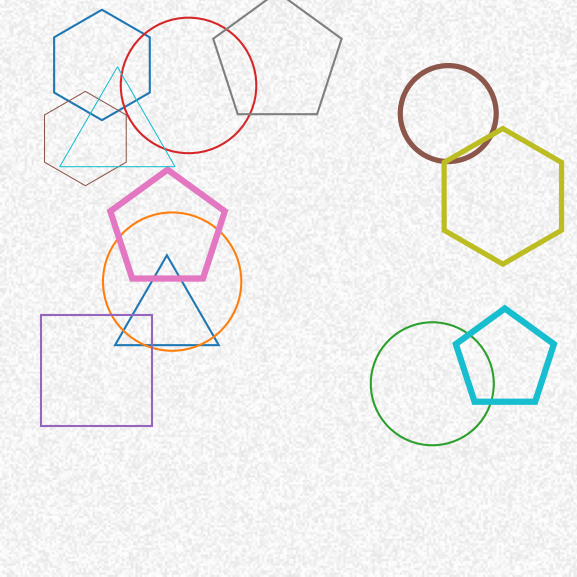[{"shape": "hexagon", "thickness": 1, "radius": 0.48, "center": [0.177, 0.887]}, {"shape": "triangle", "thickness": 1, "radius": 0.52, "center": [0.289, 0.453]}, {"shape": "circle", "thickness": 1, "radius": 0.6, "center": [0.298, 0.511]}, {"shape": "circle", "thickness": 1, "radius": 0.53, "center": [0.749, 0.335]}, {"shape": "circle", "thickness": 1, "radius": 0.59, "center": [0.326, 0.851]}, {"shape": "square", "thickness": 1, "radius": 0.48, "center": [0.168, 0.357]}, {"shape": "hexagon", "thickness": 0.5, "radius": 0.41, "center": [0.148, 0.759]}, {"shape": "circle", "thickness": 2.5, "radius": 0.42, "center": [0.776, 0.803]}, {"shape": "pentagon", "thickness": 3, "radius": 0.52, "center": [0.29, 0.601]}, {"shape": "pentagon", "thickness": 1, "radius": 0.58, "center": [0.48, 0.896]}, {"shape": "hexagon", "thickness": 2.5, "radius": 0.59, "center": [0.871, 0.659]}, {"shape": "triangle", "thickness": 0.5, "radius": 0.58, "center": [0.203, 0.768]}, {"shape": "pentagon", "thickness": 3, "radius": 0.45, "center": [0.874, 0.376]}]